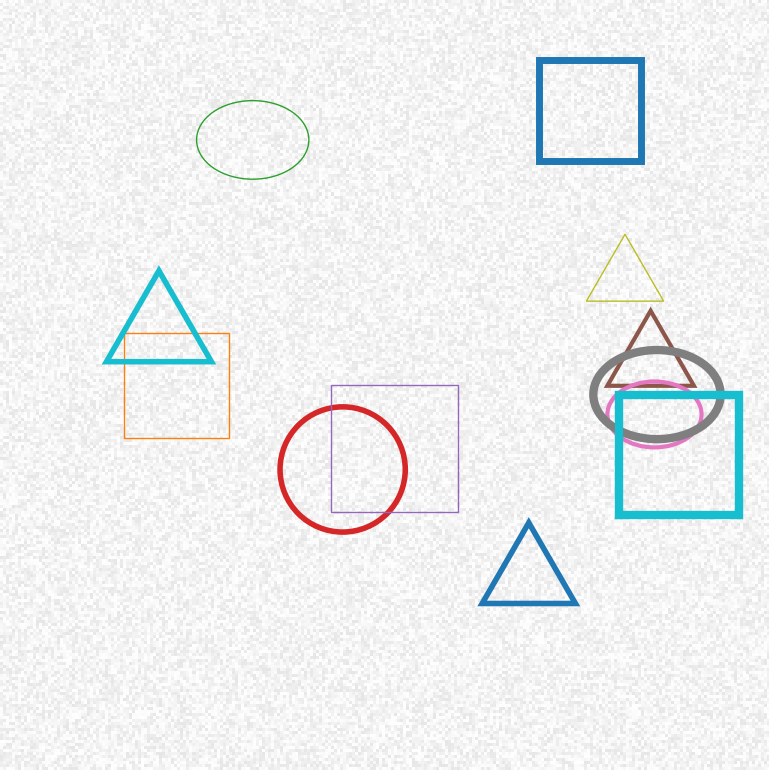[{"shape": "triangle", "thickness": 2, "radius": 0.35, "center": [0.687, 0.251]}, {"shape": "square", "thickness": 2.5, "radius": 0.33, "center": [0.766, 0.856]}, {"shape": "square", "thickness": 0.5, "radius": 0.34, "center": [0.23, 0.499]}, {"shape": "oval", "thickness": 0.5, "radius": 0.36, "center": [0.328, 0.818]}, {"shape": "circle", "thickness": 2, "radius": 0.41, "center": [0.445, 0.39]}, {"shape": "square", "thickness": 0.5, "radius": 0.41, "center": [0.513, 0.418]}, {"shape": "triangle", "thickness": 1.5, "radius": 0.32, "center": [0.845, 0.531]}, {"shape": "oval", "thickness": 1.5, "radius": 0.31, "center": [0.85, 0.462]}, {"shape": "oval", "thickness": 3, "radius": 0.41, "center": [0.853, 0.488]}, {"shape": "triangle", "thickness": 0.5, "radius": 0.29, "center": [0.812, 0.638]}, {"shape": "square", "thickness": 3, "radius": 0.39, "center": [0.881, 0.409]}, {"shape": "triangle", "thickness": 2, "radius": 0.39, "center": [0.206, 0.57]}]